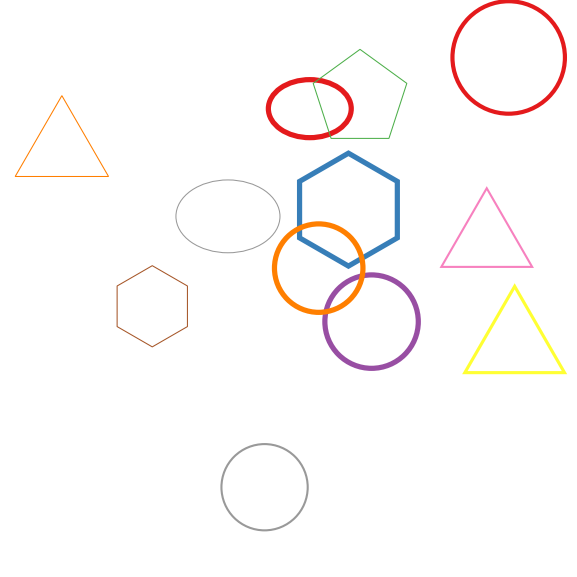[{"shape": "oval", "thickness": 2.5, "radius": 0.36, "center": [0.536, 0.811]}, {"shape": "circle", "thickness": 2, "radius": 0.49, "center": [0.881, 0.9]}, {"shape": "hexagon", "thickness": 2.5, "radius": 0.49, "center": [0.603, 0.636]}, {"shape": "pentagon", "thickness": 0.5, "radius": 0.43, "center": [0.623, 0.828]}, {"shape": "circle", "thickness": 2.5, "radius": 0.4, "center": [0.643, 0.442]}, {"shape": "triangle", "thickness": 0.5, "radius": 0.47, "center": [0.107, 0.74]}, {"shape": "circle", "thickness": 2.5, "radius": 0.38, "center": [0.552, 0.535]}, {"shape": "triangle", "thickness": 1.5, "radius": 0.5, "center": [0.891, 0.404]}, {"shape": "hexagon", "thickness": 0.5, "radius": 0.35, "center": [0.264, 0.469]}, {"shape": "triangle", "thickness": 1, "radius": 0.45, "center": [0.843, 0.582]}, {"shape": "oval", "thickness": 0.5, "radius": 0.45, "center": [0.395, 0.624]}, {"shape": "circle", "thickness": 1, "radius": 0.37, "center": [0.458, 0.155]}]